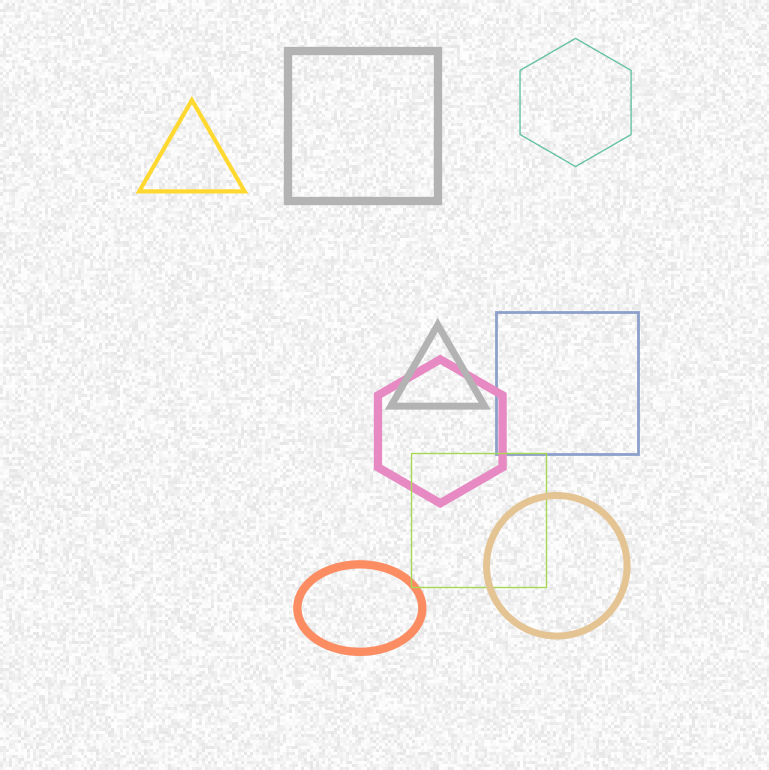[{"shape": "hexagon", "thickness": 0.5, "radius": 0.42, "center": [0.747, 0.867]}, {"shape": "oval", "thickness": 3, "radius": 0.41, "center": [0.467, 0.21]}, {"shape": "square", "thickness": 1, "radius": 0.46, "center": [0.736, 0.503]}, {"shape": "hexagon", "thickness": 3, "radius": 0.47, "center": [0.572, 0.44]}, {"shape": "square", "thickness": 0.5, "radius": 0.44, "center": [0.621, 0.325]}, {"shape": "triangle", "thickness": 1.5, "radius": 0.4, "center": [0.249, 0.791]}, {"shape": "circle", "thickness": 2.5, "radius": 0.46, "center": [0.723, 0.265]}, {"shape": "triangle", "thickness": 2.5, "radius": 0.35, "center": [0.569, 0.508]}, {"shape": "square", "thickness": 3, "radius": 0.49, "center": [0.472, 0.836]}]